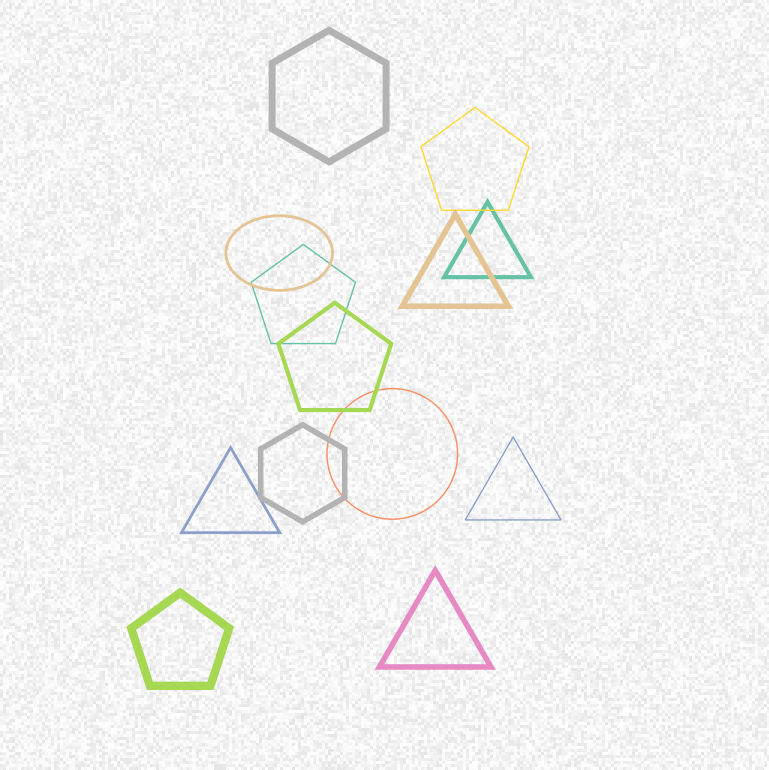[{"shape": "pentagon", "thickness": 0.5, "radius": 0.36, "center": [0.394, 0.611]}, {"shape": "triangle", "thickness": 1.5, "radius": 0.33, "center": [0.633, 0.673]}, {"shape": "circle", "thickness": 0.5, "radius": 0.42, "center": [0.51, 0.411]}, {"shape": "triangle", "thickness": 1, "radius": 0.37, "center": [0.299, 0.345]}, {"shape": "triangle", "thickness": 0.5, "radius": 0.36, "center": [0.666, 0.361]}, {"shape": "triangle", "thickness": 2, "radius": 0.42, "center": [0.565, 0.176]}, {"shape": "pentagon", "thickness": 3, "radius": 0.33, "center": [0.234, 0.163]}, {"shape": "pentagon", "thickness": 1.5, "radius": 0.39, "center": [0.435, 0.53]}, {"shape": "pentagon", "thickness": 0.5, "radius": 0.37, "center": [0.617, 0.787]}, {"shape": "triangle", "thickness": 2, "radius": 0.4, "center": [0.591, 0.642]}, {"shape": "oval", "thickness": 1, "radius": 0.35, "center": [0.363, 0.671]}, {"shape": "hexagon", "thickness": 2, "radius": 0.32, "center": [0.393, 0.385]}, {"shape": "hexagon", "thickness": 2.5, "radius": 0.43, "center": [0.427, 0.875]}]